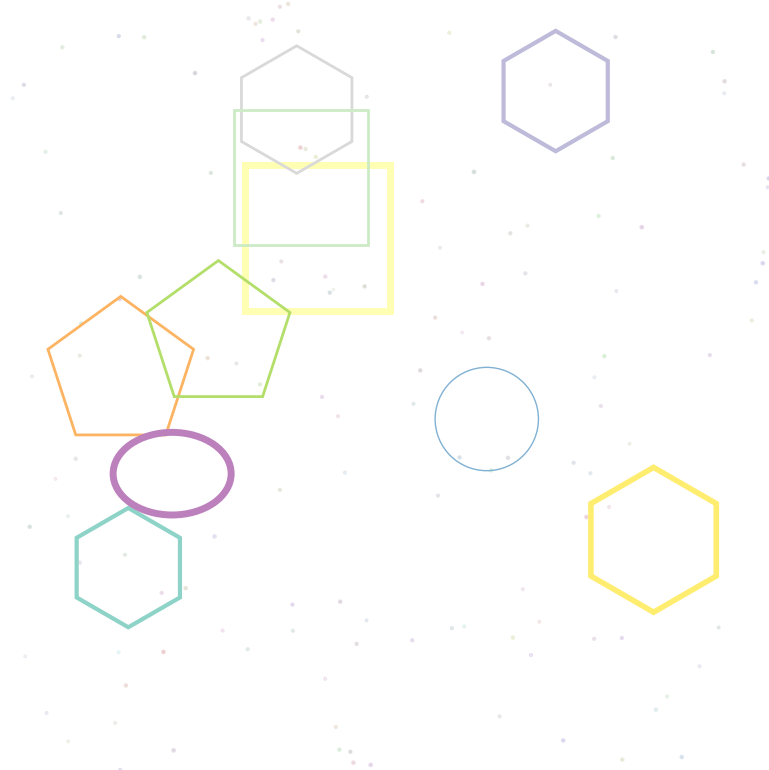[{"shape": "hexagon", "thickness": 1.5, "radius": 0.39, "center": [0.167, 0.263]}, {"shape": "square", "thickness": 2.5, "radius": 0.47, "center": [0.412, 0.691]}, {"shape": "hexagon", "thickness": 1.5, "radius": 0.39, "center": [0.722, 0.882]}, {"shape": "circle", "thickness": 0.5, "radius": 0.34, "center": [0.632, 0.456]}, {"shape": "pentagon", "thickness": 1, "radius": 0.5, "center": [0.157, 0.516]}, {"shape": "pentagon", "thickness": 1, "radius": 0.49, "center": [0.284, 0.564]}, {"shape": "hexagon", "thickness": 1, "radius": 0.41, "center": [0.385, 0.858]}, {"shape": "oval", "thickness": 2.5, "radius": 0.38, "center": [0.224, 0.385]}, {"shape": "square", "thickness": 1, "radius": 0.44, "center": [0.391, 0.769]}, {"shape": "hexagon", "thickness": 2, "radius": 0.47, "center": [0.849, 0.299]}]